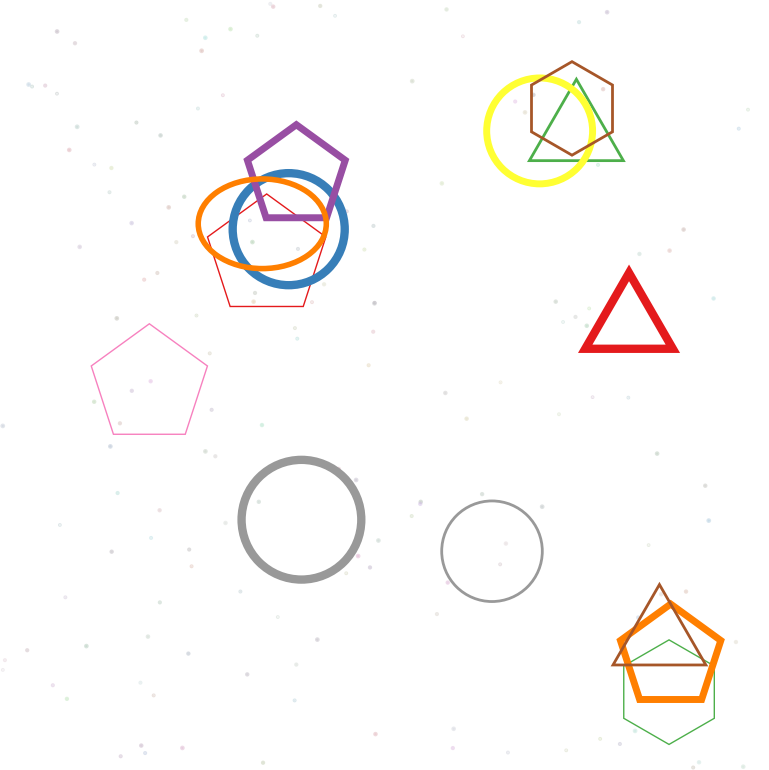[{"shape": "triangle", "thickness": 3, "radius": 0.33, "center": [0.817, 0.58]}, {"shape": "pentagon", "thickness": 0.5, "radius": 0.4, "center": [0.346, 0.667]}, {"shape": "circle", "thickness": 3, "radius": 0.36, "center": [0.375, 0.702]}, {"shape": "hexagon", "thickness": 0.5, "radius": 0.34, "center": [0.869, 0.101]}, {"shape": "triangle", "thickness": 1, "radius": 0.35, "center": [0.749, 0.827]}, {"shape": "pentagon", "thickness": 2.5, "radius": 0.33, "center": [0.385, 0.771]}, {"shape": "pentagon", "thickness": 2.5, "radius": 0.34, "center": [0.871, 0.147]}, {"shape": "oval", "thickness": 2, "radius": 0.42, "center": [0.341, 0.709]}, {"shape": "circle", "thickness": 2.5, "radius": 0.34, "center": [0.701, 0.83]}, {"shape": "triangle", "thickness": 1, "radius": 0.35, "center": [0.856, 0.171]}, {"shape": "hexagon", "thickness": 1, "radius": 0.3, "center": [0.743, 0.859]}, {"shape": "pentagon", "thickness": 0.5, "radius": 0.4, "center": [0.194, 0.5]}, {"shape": "circle", "thickness": 3, "radius": 0.39, "center": [0.391, 0.325]}, {"shape": "circle", "thickness": 1, "radius": 0.33, "center": [0.639, 0.284]}]